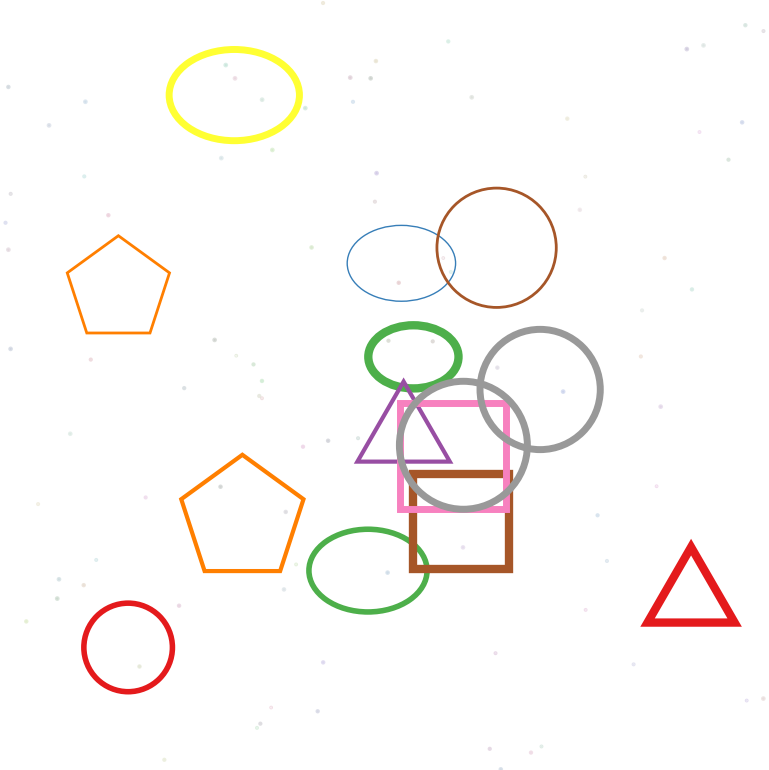[{"shape": "triangle", "thickness": 3, "radius": 0.33, "center": [0.898, 0.224]}, {"shape": "circle", "thickness": 2, "radius": 0.29, "center": [0.166, 0.159]}, {"shape": "oval", "thickness": 0.5, "radius": 0.35, "center": [0.521, 0.658]}, {"shape": "oval", "thickness": 2, "radius": 0.38, "center": [0.478, 0.259]}, {"shape": "oval", "thickness": 3, "radius": 0.29, "center": [0.537, 0.537]}, {"shape": "triangle", "thickness": 1.5, "radius": 0.35, "center": [0.524, 0.435]}, {"shape": "pentagon", "thickness": 1.5, "radius": 0.42, "center": [0.315, 0.326]}, {"shape": "pentagon", "thickness": 1, "radius": 0.35, "center": [0.154, 0.624]}, {"shape": "oval", "thickness": 2.5, "radius": 0.42, "center": [0.304, 0.877]}, {"shape": "square", "thickness": 3, "radius": 0.31, "center": [0.599, 0.323]}, {"shape": "circle", "thickness": 1, "radius": 0.39, "center": [0.645, 0.678]}, {"shape": "square", "thickness": 2.5, "radius": 0.34, "center": [0.589, 0.407]}, {"shape": "circle", "thickness": 2.5, "radius": 0.39, "center": [0.701, 0.494]}, {"shape": "circle", "thickness": 2.5, "radius": 0.42, "center": [0.602, 0.422]}]